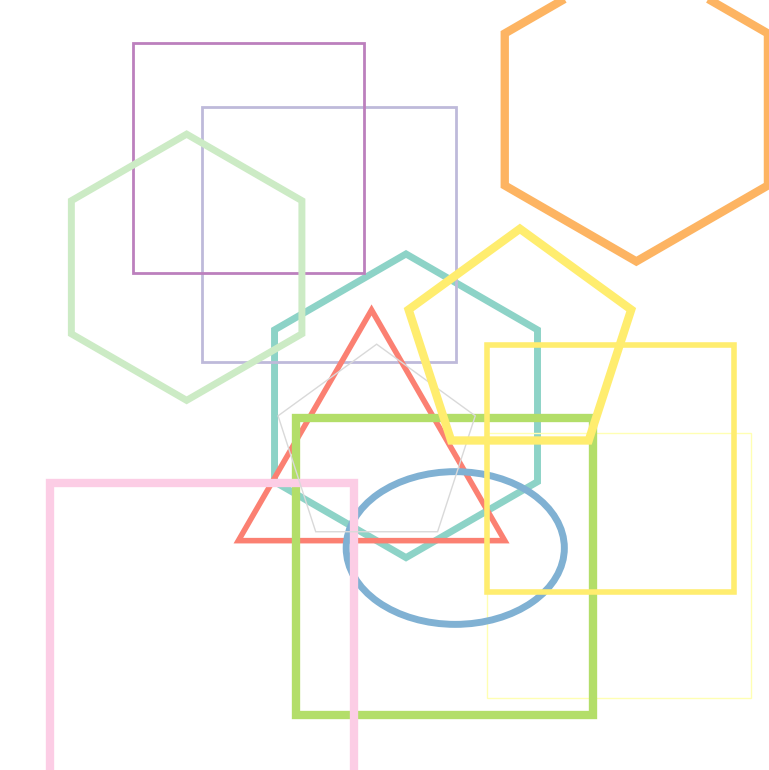[{"shape": "hexagon", "thickness": 2.5, "radius": 0.99, "center": [0.527, 0.473]}, {"shape": "square", "thickness": 0.5, "radius": 0.86, "center": [0.804, 0.266]}, {"shape": "square", "thickness": 1, "radius": 0.83, "center": [0.427, 0.695]}, {"shape": "triangle", "thickness": 2, "radius": 1.0, "center": [0.483, 0.398]}, {"shape": "oval", "thickness": 2.5, "radius": 0.71, "center": [0.591, 0.288]}, {"shape": "hexagon", "thickness": 3, "radius": 0.99, "center": [0.826, 0.858]}, {"shape": "square", "thickness": 3, "radius": 0.96, "center": [0.577, 0.264]}, {"shape": "square", "thickness": 3, "radius": 0.99, "center": [0.263, 0.176]}, {"shape": "pentagon", "thickness": 0.5, "radius": 0.67, "center": [0.489, 0.418]}, {"shape": "square", "thickness": 1, "radius": 0.75, "center": [0.323, 0.795]}, {"shape": "hexagon", "thickness": 2.5, "radius": 0.86, "center": [0.242, 0.653]}, {"shape": "square", "thickness": 2, "radius": 0.8, "center": [0.793, 0.392]}, {"shape": "pentagon", "thickness": 3, "radius": 0.76, "center": [0.675, 0.551]}]